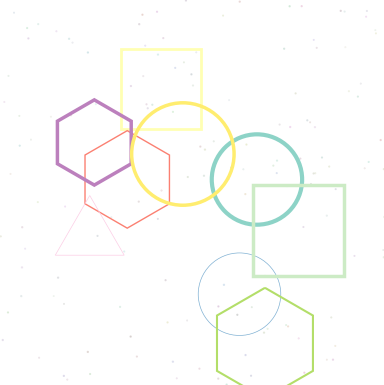[{"shape": "circle", "thickness": 3, "radius": 0.59, "center": [0.667, 0.534]}, {"shape": "square", "thickness": 2, "radius": 0.52, "center": [0.417, 0.769]}, {"shape": "hexagon", "thickness": 1, "radius": 0.63, "center": [0.33, 0.534]}, {"shape": "circle", "thickness": 0.5, "radius": 0.54, "center": [0.622, 0.236]}, {"shape": "hexagon", "thickness": 1.5, "radius": 0.72, "center": [0.688, 0.109]}, {"shape": "triangle", "thickness": 0.5, "radius": 0.52, "center": [0.233, 0.389]}, {"shape": "hexagon", "thickness": 2.5, "radius": 0.55, "center": [0.245, 0.63]}, {"shape": "square", "thickness": 2.5, "radius": 0.59, "center": [0.775, 0.401]}, {"shape": "circle", "thickness": 2.5, "radius": 0.67, "center": [0.475, 0.6]}]